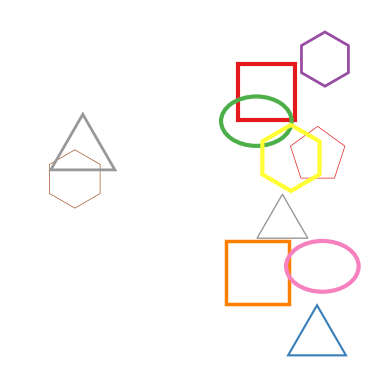[{"shape": "pentagon", "thickness": 0.5, "radius": 0.37, "center": [0.825, 0.597]}, {"shape": "square", "thickness": 3, "radius": 0.37, "center": [0.692, 0.761]}, {"shape": "triangle", "thickness": 1.5, "radius": 0.43, "center": [0.823, 0.12]}, {"shape": "oval", "thickness": 3, "radius": 0.46, "center": [0.666, 0.685]}, {"shape": "hexagon", "thickness": 2, "radius": 0.35, "center": [0.844, 0.846]}, {"shape": "square", "thickness": 2.5, "radius": 0.41, "center": [0.668, 0.292]}, {"shape": "hexagon", "thickness": 3, "radius": 0.43, "center": [0.756, 0.59]}, {"shape": "hexagon", "thickness": 0.5, "radius": 0.38, "center": [0.194, 0.535]}, {"shape": "oval", "thickness": 3, "radius": 0.47, "center": [0.837, 0.308]}, {"shape": "triangle", "thickness": 1, "radius": 0.38, "center": [0.734, 0.419]}, {"shape": "triangle", "thickness": 2, "radius": 0.48, "center": [0.215, 0.607]}]